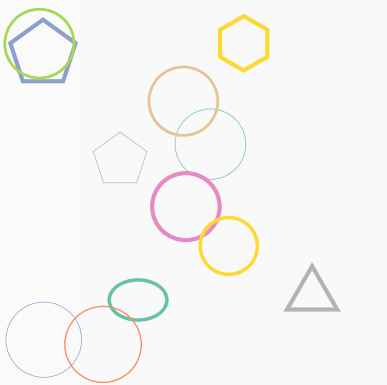[{"shape": "oval", "thickness": 2.5, "radius": 0.37, "center": [0.356, 0.221]}, {"shape": "circle", "thickness": 0.5, "radius": 0.46, "center": [0.543, 0.626]}, {"shape": "circle", "thickness": 1, "radius": 0.49, "center": [0.266, 0.105]}, {"shape": "pentagon", "thickness": 3, "radius": 0.44, "center": [0.111, 0.86]}, {"shape": "circle", "thickness": 0.5, "radius": 0.49, "center": [0.113, 0.118]}, {"shape": "circle", "thickness": 3, "radius": 0.44, "center": [0.48, 0.463]}, {"shape": "circle", "thickness": 2, "radius": 0.45, "center": [0.102, 0.887]}, {"shape": "hexagon", "thickness": 3, "radius": 0.35, "center": [0.629, 0.888]}, {"shape": "circle", "thickness": 2.5, "radius": 0.37, "center": [0.59, 0.361]}, {"shape": "circle", "thickness": 2, "radius": 0.44, "center": [0.473, 0.737]}, {"shape": "triangle", "thickness": 3, "radius": 0.37, "center": [0.805, 0.234]}, {"shape": "pentagon", "thickness": 0.5, "radius": 0.36, "center": [0.31, 0.584]}]